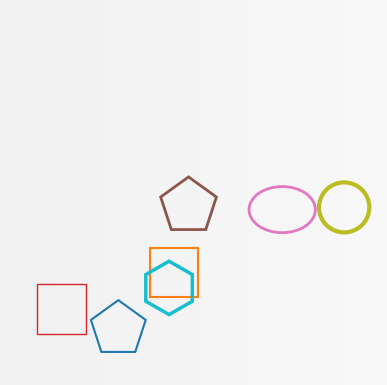[{"shape": "pentagon", "thickness": 1.5, "radius": 0.37, "center": [0.305, 0.146]}, {"shape": "square", "thickness": 1.5, "radius": 0.31, "center": [0.449, 0.292]}, {"shape": "square", "thickness": 1, "radius": 0.32, "center": [0.159, 0.197]}, {"shape": "pentagon", "thickness": 2, "radius": 0.38, "center": [0.487, 0.465]}, {"shape": "oval", "thickness": 2, "radius": 0.43, "center": [0.728, 0.456]}, {"shape": "circle", "thickness": 3, "radius": 0.32, "center": [0.888, 0.461]}, {"shape": "hexagon", "thickness": 2.5, "radius": 0.35, "center": [0.436, 0.252]}]